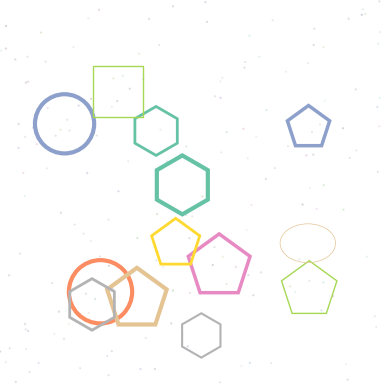[{"shape": "hexagon", "thickness": 2, "radius": 0.32, "center": [0.405, 0.66]}, {"shape": "hexagon", "thickness": 3, "radius": 0.38, "center": [0.474, 0.52]}, {"shape": "circle", "thickness": 3, "radius": 0.41, "center": [0.261, 0.242]}, {"shape": "pentagon", "thickness": 2.5, "radius": 0.29, "center": [0.801, 0.668]}, {"shape": "circle", "thickness": 3, "radius": 0.38, "center": [0.168, 0.678]}, {"shape": "pentagon", "thickness": 2.5, "radius": 0.42, "center": [0.569, 0.308]}, {"shape": "pentagon", "thickness": 1, "radius": 0.38, "center": [0.803, 0.247]}, {"shape": "square", "thickness": 1, "radius": 0.33, "center": [0.306, 0.763]}, {"shape": "pentagon", "thickness": 2, "radius": 0.33, "center": [0.456, 0.367]}, {"shape": "oval", "thickness": 0.5, "radius": 0.36, "center": [0.8, 0.368]}, {"shape": "pentagon", "thickness": 3, "radius": 0.41, "center": [0.356, 0.223]}, {"shape": "hexagon", "thickness": 2, "radius": 0.33, "center": [0.239, 0.209]}, {"shape": "hexagon", "thickness": 1.5, "radius": 0.29, "center": [0.523, 0.129]}]